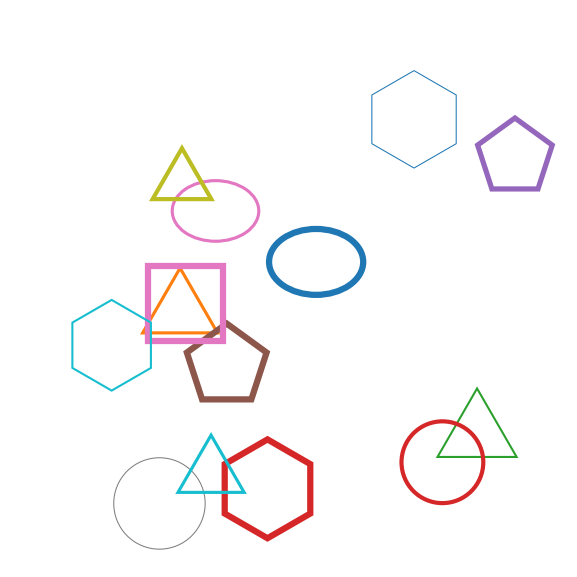[{"shape": "hexagon", "thickness": 0.5, "radius": 0.42, "center": [0.717, 0.792]}, {"shape": "oval", "thickness": 3, "radius": 0.41, "center": [0.547, 0.546]}, {"shape": "triangle", "thickness": 1.5, "radius": 0.37, "center": [0.312, 0.46]}, {"shape": "triangle", "thickness": 1, "radius": 0.4, "center": [0.826, 0.247]}, {"shape": "circle", "thickness": 2, "radius": 0.35, "center": [0.766, 0.199]}, {"shape": "hexagon", "thickness": 3, "radius": 0.43, "center": [0.463, 0.153]}, {"shape": "pentagon", "thickness": 2.5, "radius": 0.34, "center": [0.892, 0.727]}, {"shape": "pentagon", "thickness": 3, "radius": 0.36, "center": [0.393, 0.366]}, {"shape": "square", "thickness": 3, "radius": 0.33, "center": [0.321, 0.474]}, {"shape": "oval", "thickness": 1.5, "radius": 0.37, "center": [0.373, 0.634]}, {"shape": "circle", "thickness": 0.5, "radius": 0.4, "center": [0.276, 0.127]}, {"shape": "triangle", "thickness": 2, "radius": 0.29, "center": [0.315, 0.684]}, {"shape": "triangle", "thickness": 1.5, "radius": 0.33, "center": [0.365, 0.18]}, {"shape": "hexagon", "thickness": 1, "radius": 0.39, "center": [0.193, 0.401]}]